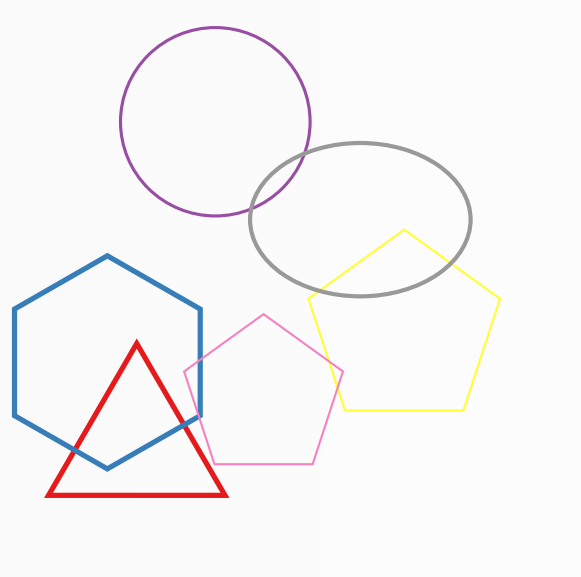[{"shape": "triangle", "thickness": 2.5, "radius": 0.88, "center": [0.235, 0.229]}, {"shape": "hexagon", "thickness": 2.5, "radius": 0.92, "center": [0.185, 0.372]}, {"shape": "circle", "thickness": 1.5, "radius": 0.82, "center": [0.37, 0.788]}, {"shape": "pentagon", "thickness": 1, "radius": 0.87, "center": [0.695, 0.428]}, {"shape": "pentagon", "thickness": 1, "radius": 0.72, "center": [0.453, 0.312]}, {"shape": "oval", "thickness": 2, "radius": 0.95, "center": [0.62, 0.619]}]